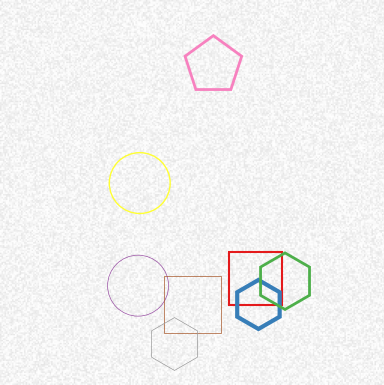[{"shape": "square", "thickness": 1.5, "radius": 0.35, "center": [0.663, 0.277]}, {"shape": "hexagon", "thickness": 3, "radius": 0.32, "center": [0.671, 0.209]}, {"shape": "hexagon", "thickness": 2, "radius": 0.37, "center": [0.74, 0.27]}, {"shape": "circle", "thickness": 0.5, "radius": 0.4, "center": [0.359, 0.258]}, {"shape": "circle", "thickness": 1, "radius": 0.4, "center": [0.363, 0.524]}, {"shape": "square", "thickness": 0.5, "radius": 0.37, "center": [0.499, 0.208]}, {"shape": "pentagon", "thickness": 2, "radius": 0.39, "center": [0.554, 0.83]}, {"shape": "hexagon", "thickness": 0.5, "radius": 0.34, "center": [0.453, 0.106]}]